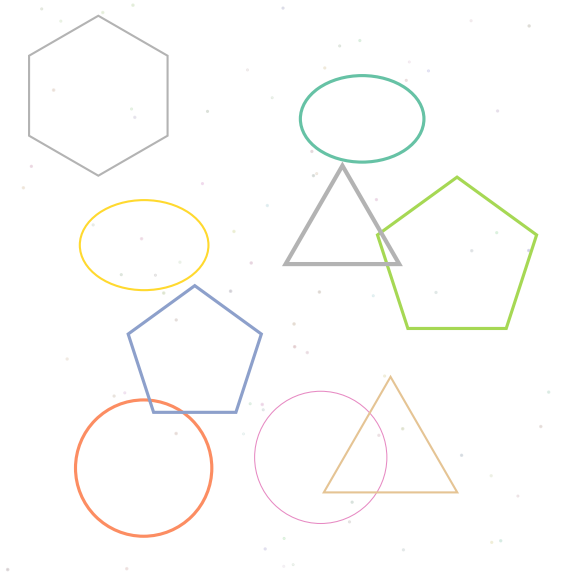[{"shape": "oval", "thickness": 1.5, "radius": 0.54, "center": [0.627, 0.793]}, {"shape": "circle", "thickness": 1.5, "radius": 0.59, "center": [0.249, 0.189]}, {"shape": "pentagon", "thickness": 1.5, "radius": 0.61, "center": [0.337, 0.383]}, {"shape": "circle", "thickness": 0.5, "radius": 0.57, "center": [0.555, 0.207]}, {"shape": "pentagon", "thickness": 1.5, "radius": 0.72, "center": [0.791, 0.548]}, {"shape": "oval", "thickness": 1, "radius": 0.56, "center": [0.25, 0.575]}, {"shape": "triangle", "thickness": 1, "radius": 0.67, "center": [0.676, 0.213]}, {"shape": "triangle", "thickness": 2, "radius": 0.57, "center": [0.593, 0.599]}, {"shape": "hexagon", "thickness": 1, "radius": 0.69, "center": [0.17, 0.833]}]